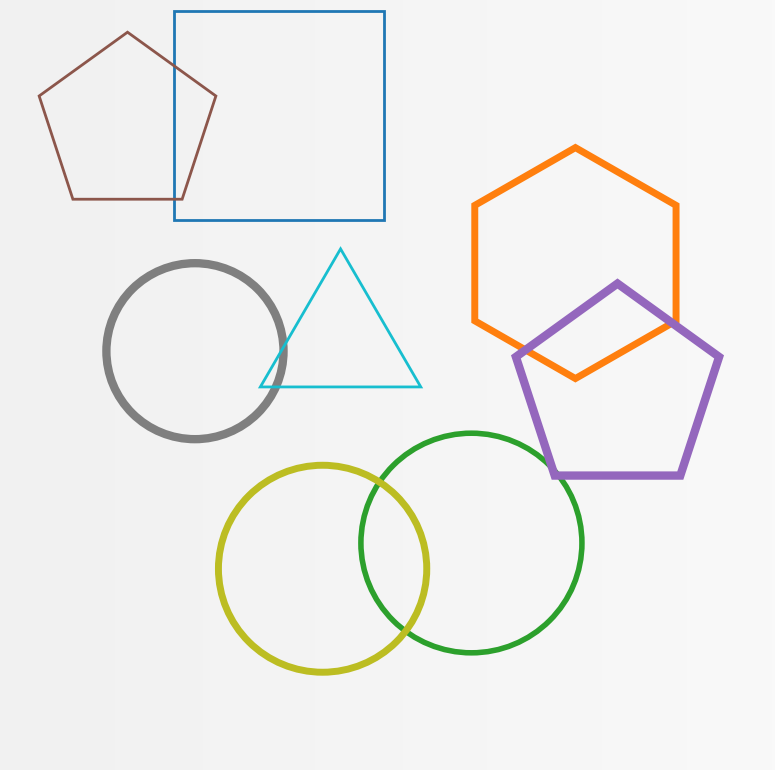[{"shape": "square", "thickness": 1, "radius": 0.68, "center": [0.36, 0.85]}, {"shape": "hexagon", "thickness": 2.5, "radius": 0.75, "center": [0.742, 0.658]}, {"shape": "circle", "thickness": 2, "radius": 0.71, "center": [0.608, 0.295]}, {"shape": "pentagon", "thickness": 3, "radius": 0.69, "center": [0.797, 0.494]}, {"shape": "pentagon", "thickness": 1, "radius": 0.6, "center": [0.165, 0.838]}, {"shape": "circle", "thickness": 3, "radius": 0.57, "center": [0.252, 0.544]}, {"shape": "circle", "thickness": 2.5, "radius": 0.67, "center": [0.416, 0.261]}, {"shape": "triangle", "thickness": 1, "radius": 0.6, "center": [0.439, 0.557]}]